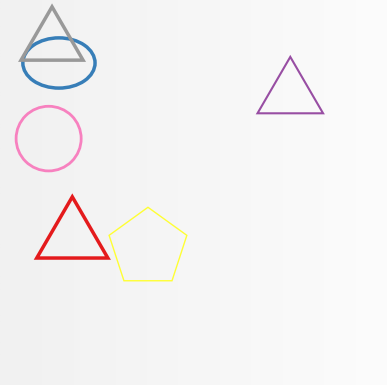[{"shape": "triangle", "thickness": 2.5, "radius": 0.53, "center": [0.187, 0.383]}, {"shape": "oval", "thickness": 2.5, "radius": 0.47, "center": [0.152, 0.836]}, {"shape": "triangle", "thickness": 1.5, "radius": 0.49, "center": [0.749, 0.755]}, {"shape": "pentagon", "thickness": 1, "radius": 0.53, "center": [0.382, 0.356]}, {"shape": "circle", "thickness": 2, "radius": 0.42, "center": [0.126, 0.64]}, {"shape": "triangle", "thickness": 2.5, "radius": 0.46, "center": [0.134, 0.89]}]